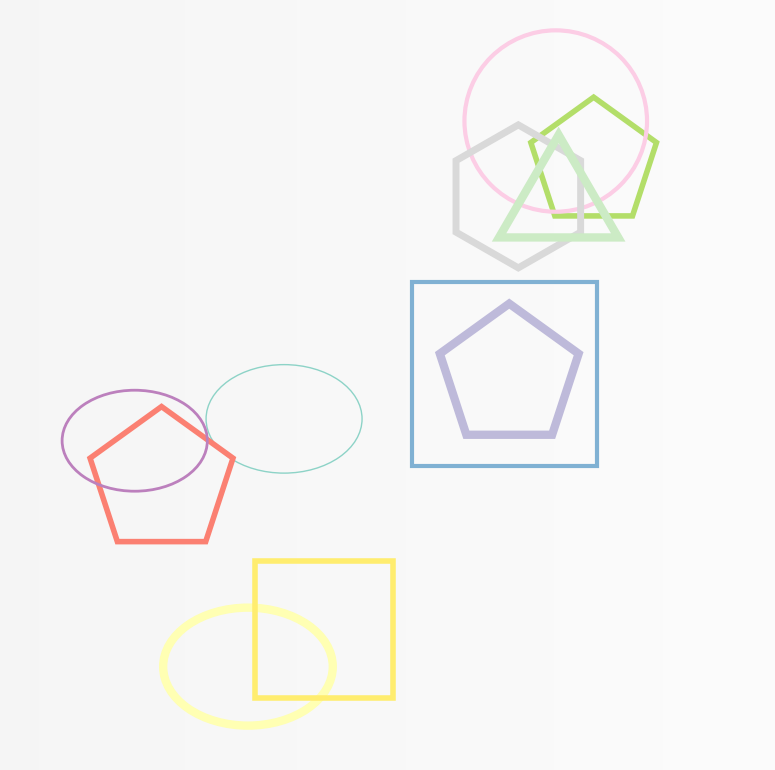[{"shape": "oval", "thickness": 0.5, "radius": 0.5, "center": [0.367, 0.456]}, {"shape": "oval", "thickness": 3, "radius": 0.55, "center": [0.32, 0.134]}, {"shape": "pentagon", "thickness": 3, "radius": 0.47, "center": [0.657, 0.512]}, {"shape": "pentagon", "thickness": 2, "radius": 0.48, "center": [0.208, 0.375]}, {"shape": "square", "thickness": 1.5, "radius": 0.6, "center": [0.651, 0.514]}, {"shape": "pentagon", "thickness": 2, "radius": 0.43, "center": [0.766, 0.789]}, {"shape": "circle", "thickness": 1.5, "radius": 0.59, "center": [0.717, 0.843]}, {"shape": "hexagon", "thickness": 2.5, "radius": 0.46, "center": [0.669, 0.745]}, {"shape": "oval", "thickness": 1, "radius": 0.47, "center": [0.174, 0.428]}, {"shape": "triangle", "thickness": 3, "radius": 0.44, "center": [0.721, 0.736]}, {"shape": "square", "thickness": 2, "radius": 0.45, "center": [0.418, 0.182]}]